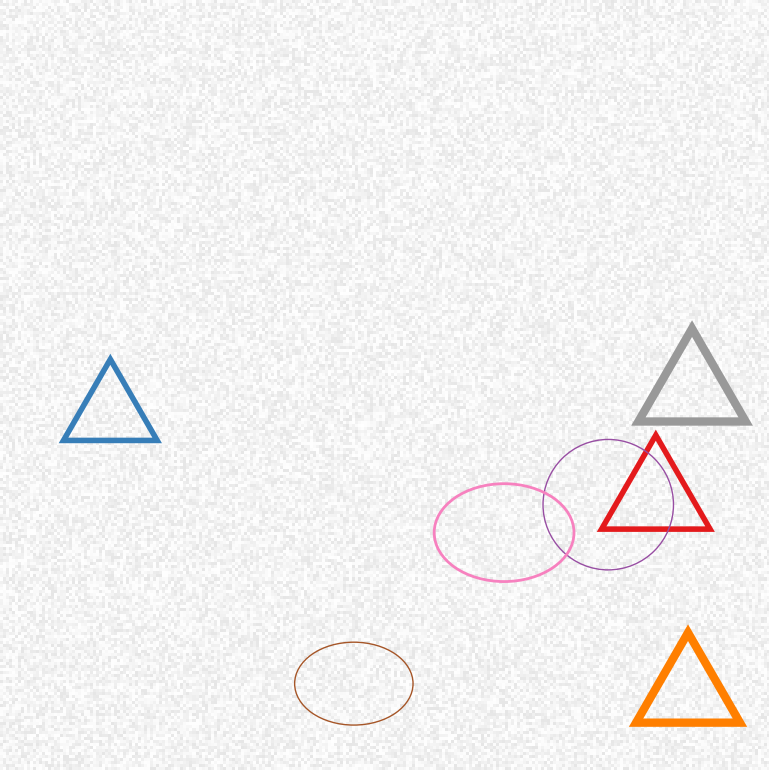[{"shape": "triangle", "thickness": 2, "radius": 0.41, "center": [0.852, 0.353]}, {"shape": "triangle", "thickness": 2, "radius": 0.35, "center": [0.143, 0.463]}, {"shape": "circle", "thickness": 0.5, "radius": 0.42, "center": [0.79, 0.345]}, {"shape": "triangle", "thickness": 3, "radius": 0.39, "center": [0.894, 0.1]}, {"shape": "oval", "thickness": 0.5, "radius": 0.38, "center": [0.46, 0.112]}, {"shape": "oval", "thickness": 1, "radius": 0.45, "center": [0.655, 0.308]}, {"shape": "triangle", "thickness": 3, "radius": 0.4, "center": [0.899, 0.493]}]